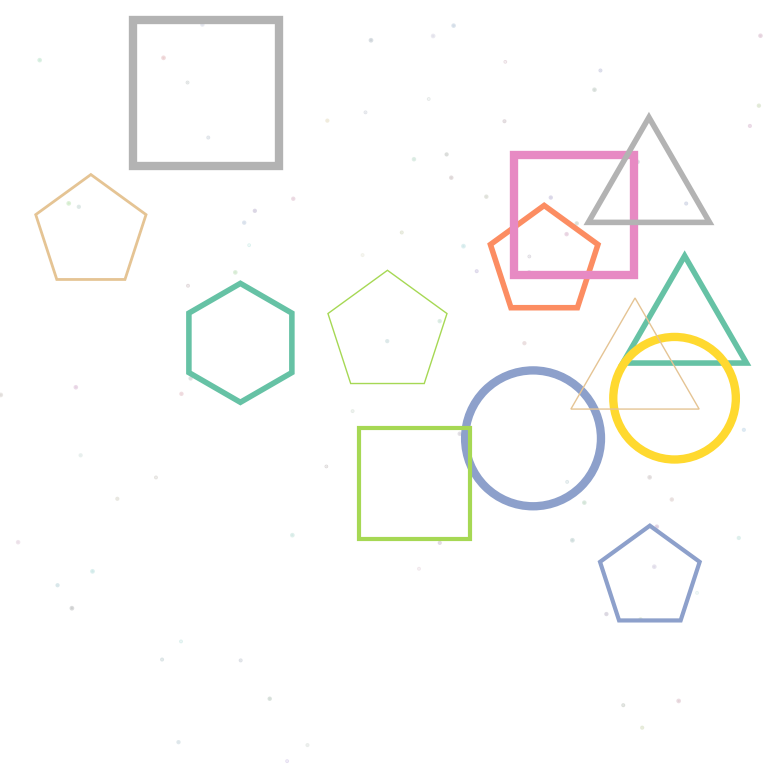[{"shape": "triangle", "thickness": 2, "radius": 0.46, "center": [0.889, 0.575]}, {"shape": "hexagon", "thickness": 2, "radius": 0.39, "center": [0.312, 0.555]}, {"shape": "pentagon", "thickness": 2, "radius": 0.37, "center": [0.707, 0.66]}, {"shape": "pentagon", "thickness": 1.5, "radius": 0.34, "center": [0.844, 0.249]}, {"shape": "circle", "thickness": 3, "radius": 0.44, "center": [0.692, 0.431]}, {"shape": "square", "thickness": 3, "radius": 0.39, "center": [0.746, 0.721]}, {"shape": "square", "thickness": 1.5, "radius": 0.36, "center": [0.538, 0.372]}, {"shape": "pentagon", "thickness": 0.5, "radius": 0.41, "center": [0.503, 0.568]}, {"shape": "circle", "thickness": 3, "radius": 0.4, "center": [0.876, 0.483]}, {"shape": "triangle", "thickness": 0.5, "radius": 0.48, "center": [0.825, 0.517]}, {"shape": "pentagon", "thickness": 1, "radius": 0.38, "center": [0.118, 0.698]}, {"shape": "square", "thickness": 3, "radius": 0.47, "center": [0.268, 0.879]}, {"shape": "triangle", "thickness": 2, "radius": 0.45, "center": [0.843, 0.757]}]